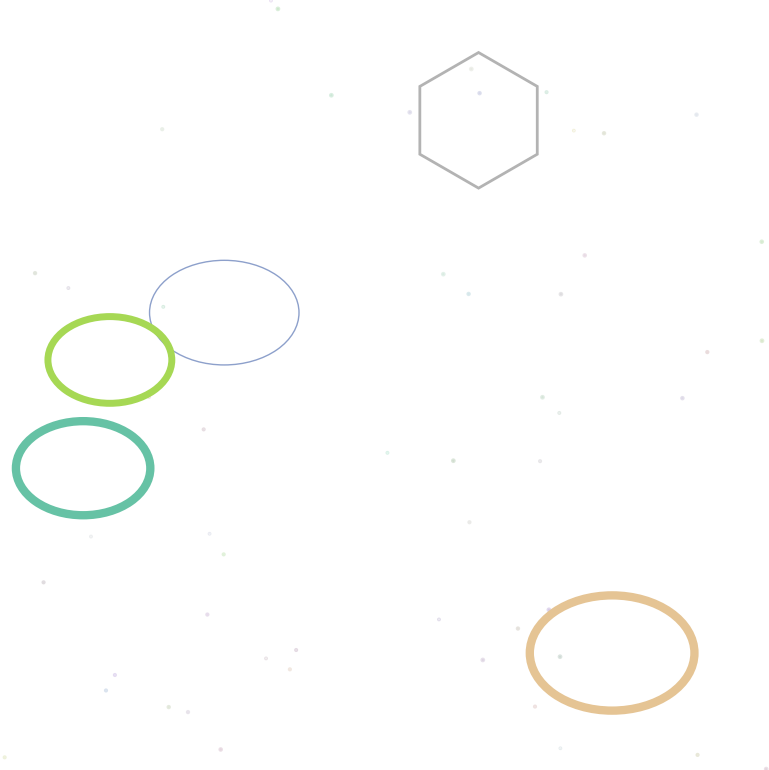[{"shape": "oval", "thickness": 3, "radius": 0.44, "center": [0.108, 0.392]}, {"shape": "oval", "thickness": 0.5, "radius": 0.49, "center": [0.291, 0.594]}, {"shape": "oval", "thickness": 2.5, "radius": 0.4, "center": [0.143, 0.533]}, {"shape": "oval", "thickness": 3, "radius": 0.53, "center": [0.795, 0.152]}, {"shape": "hexagon", "thickness": 1, "radius": 0.44, "center": [0.621, 0.844]}]